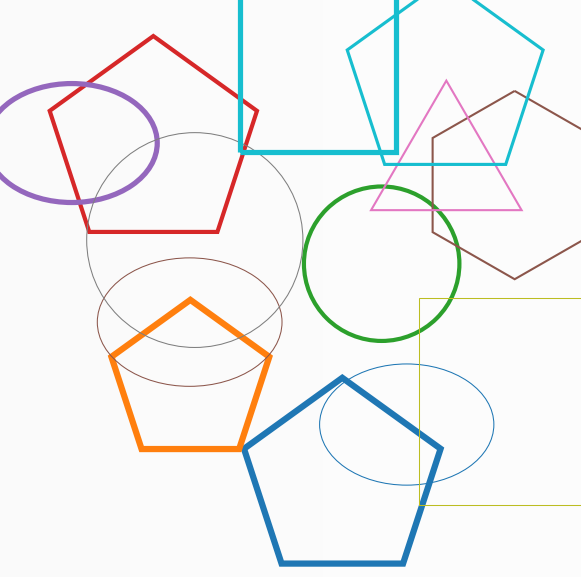[{"shape": "pentagon", "thickness": 3, "radius": 0.89, "center": [0.589, 0.167]}, {"shape": "oval", "thickness": 0.5, "radius": 0.75, "center": [0.7, 0.264]}, {"shape": "pentagon", "thickness": 3, "radius": 0.71, "center": [0.327, 0.337]}, {"shape": "circle", "thickness": 2, "radius": 0.67, "center": [0.657, 0.542]}, {"shape": "pentagon", "thickness": 2, "radius": 0.94, "center": [0.264, 0.749]}, {"shape": "oval", "thickness": 2.5, "radius": 0.74, "center": [0.123, 0.751]}, {"shape": "oval", "thickness": 0.5, "radius": 0.79, "center": [0.326, 0.441]}, {"shape": "hexagon", "thickness": 1, "radius": 0.82, "center": [0.885, 0.679]}, {"shape": "triangle", "thickness": 1, "radius": 0.75, "center": [0.768, 0.71]}, {"shape": "circle", "thickness": 0.5, "radius": 0.93, "center": [0.335, 0.583]}, {"shape": "square", "thickness": 0.5, "radius": 0.9, "center": [0.9, 0.304]}, {"shape": "square", "thickness": 2.5, "radius": 0.67, "center": [0.547, 0.87]}, {"shape": "pentagon", "thickness": 1.5, "radius": 0.89, "center": [0.766, 0.858]}]